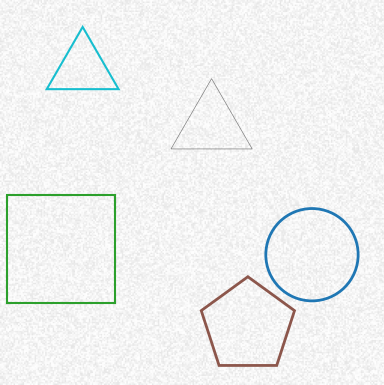[{"shape": "circle", "thickness": 2, "radius": 0.6, "center": [0.81, 0.338]}, {"shape": "square", "thickness": 1.5, "radius": 0.7, "center": [0.158, 0.353]}, {"shape": "pentagon", "thickness": 2, "radius": 0.64, "center": [0.644, 0.154]}, {"shape": "triangle", "thickness": 0.5, "radius": 0.61, "center": [0.55, 0.674]}, {"shape": "triangle", "thickness": 1.5, "radius": 0.54, "center": [0.215, 0.822]}]